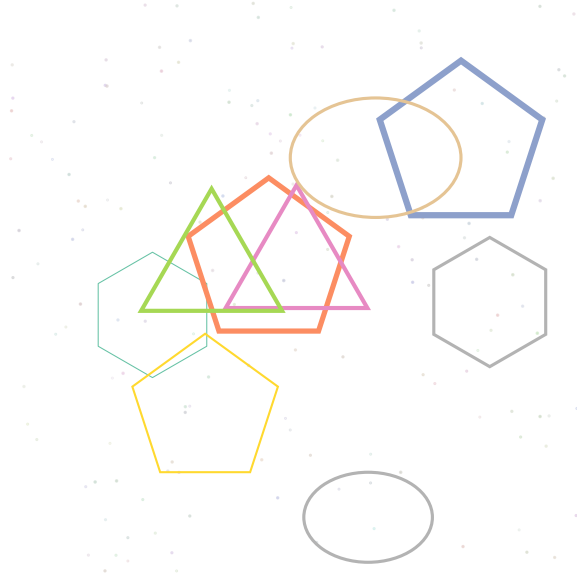[{"shape": "hexagon", "thickness": 0.5, "radius": 0.54, "center": [0.264, 0.454]}, {"shape": "pentagon", "thickness": 2.5, "radius": 0.73, "center": [0.465, 0.545]}, {"shape": "pentagon", "thickness": 3, "radius": 0.74, "center": [0.798, 0.746]}, {"shape": "triangle", "thickness": 2, "radius": 0.71, "center": [0.513, 0.537]}, {"shape": "triangle", "thickness": 2, "radius": 0.7, "center": [0.366, 0.531]}, {"shape": "pentagon", "thickness": 1, "radius": 0.66, "center": [0.355, 0.289]}, {"shape": "oval", "thickness": 1.5, "radius": 0.74, "center": [0.65, 0.726]}, {"shape": "oval", "thickness": 1.5, "radius": 0.56, "center": [0.637, 0.103]}, {"shape": "hexagon", "thickness": 1.5, "radius": 0.56, "center": [0.848, 0.476]}]